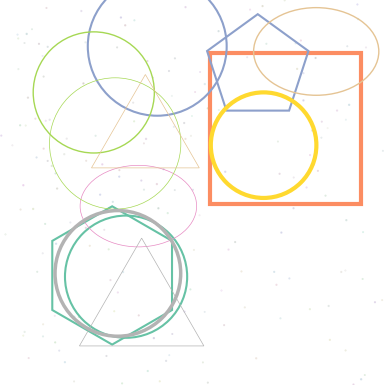[{"shape": "circle", "thickness": 1.5, "radius": 0.79, "center": [0.327, 0.281]}, {"shape": "hexagon", "thickness": 1.5, "radius": 0.9, "center": [0.291, 0.285]}, {"shape": "square", "thickness": 3, "radius": 0.98, "center": [0.741, 0.667]}, {"shape": "circle", "thickness": 1.5, "radius": 0.9, "center": [0.408, 0.88]}, {"shape": "pentagon", "thickness": 1.5, "radius": 0.69, "center": [0.67, 0.825]}, {"shape": "oval", "thickness": 0.5, "radius": 0.76, "center": [0.359, 0.465]}, {"shape": "circle", "thickness": 1, "radius": 0.79, "center": [0.244, 0.76]}, {"shape": "circle", "thickness": 0.5, "radius": 0.85, "center": [0.299, 0.627]}, {"shape": "circle", "thickness": 3, "radius": 0.69, "center": [0.685, 0.623]}, {"shape": "triangle", "thickness": 0.5, "radius": 0.81, "center": [0.378, 0.645]}, {"shape": "oval", "thickness": 1, "radius": 0.81, "center": [0.821, 0.866]}, {"shape": "triangle", "thickness": 0.5, "radius": 0.93, "center": [0.368, 0.195]}, {"shape": "circle", "thickness": 2.5, "radius": 0.82, "center": [0.306, 0.29]}]